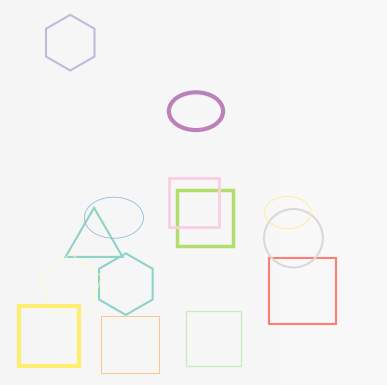[{"shape": "triangle", "thickness": 1.5, "radius": 0.43, "center": [0.243, 0.375]}, {"shape": "hexagon", "thickness": 1.5, "radius": 0.4, "center": [0.325, 0.262]}, {"shape": "pentagon", "thickness": 0.5, "radius": 0.42, "center": [0.182, 0.256]}, {"shape": "hexagon", "thickness": 1.5, "radius": 0.36, "center": [0.181, 0.889]}, {"shape": "square", "thickness": 1.5, "radius": 0.43, "center": [0.78, 0.244]}, {"shape": "oval", "thickness": 0.5, "radius": 0.38, "center": [0.294, 0.435]}, {"shape": "square", "thickness": 0.5, "radius": 0.37, "center": [0.334, 0.105]}, {"shape": "square", "thickness": 2.5, "radius": 0.36, "center": [0.529, 0.433]}, {"shape": "square", "thickness": 2, "radius": 0.32, "center": [0.501, 0.474]}, {"shape": "circle", "thickness": 1.5, "radius": 0.38, "center": [0.757, 0.381]}, {"shape": "oval", "thickness": 3, "radius": 0.35, "center": [0.506, 0.711]}, {"shape": "square", "thickness": 1, "radius": 0.35, "center": [0.551, 0.121]}, {"shape": "oval", "thickness": 0.5, "radius": 0.3, "center": [0.742, 0.448]}, {"shape": "square", "thickness": 3, "radius": 0.39, "center": [0.127, 0.127]}]